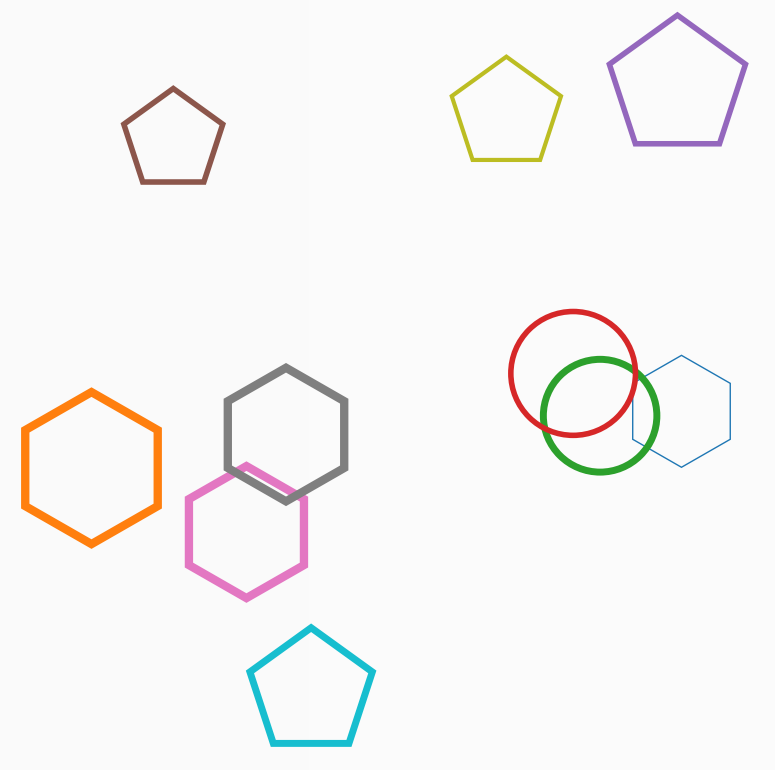[{"shape": "hexagon", "thickness": 0.5, "radius": 0.36, "center": [0.879, 0.466]}, {"shape": "hexagon", "thickness": 3, "radius": 0.49, "center": [0.118, 0.392]}, {"shape": "circle", "thickness": 2.5, "radius": 0.37, "center": [0.774, 0.46]}, {"shape": "circle", "thickness": 2, "radius": 0.4, "center": [0.74, 0.515]}, {"shape": "pentagon", "thickness": 2, "radius": 0.46, "center": [0.874, 0.888]}, {"shape": "pentagon", "thickness": 2, "radius": 0.34, "center": [0.224, 0.818]}, {"shape": "hexagon", "thickness": 3, "radius": 0.43, "center": [0.318, 0.309]}, {"shape": "hexagon", "thickness": 3, "radius": 0.43, "center": [0.369, 0.436]}, {"shape": "pentagon", "thickness": 1.5, "radius": 0.37, "center": [0.653, 0.852]}, {"shape": "pentagon", "thickness": 2.5, "radius": 0.42, "center": [0.401, 0.102]}]